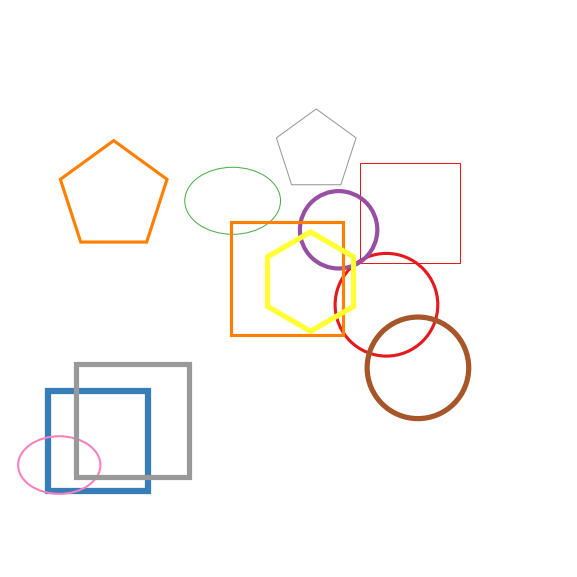[{"shape": "square", "thickness": 0.5, "radius": 0.43, "center": [0.71, 0.63]}, {"shape": "circle", "thickness": 1.5, "radius": 0.44, "center": [0.669, 0.471]}, {"shape": "square", "thickness": 3, "radius": 0.43, "center": [0.17, 0.236]}, {"shape": "oval", "thickness": 0.5, "radius": 0.41, "center": [0.403, 0.651]}, {"shape": "circle", "thickness": 2, "radius": 0.33, "center": [0.586, 0.601]}, {"shape": "pentagon", "thickness": 1.5, "radius": 0.49, "center": [0.197, 0.659]}, {"shape": "square", "thickness": 1.5, "radius": 0.49, "center": [0.497, 0.516]}, {"shape": "hexagon", "thickness": 2.5, "radius": 0.43, "center": [0.538, 0.511]}, {"shape": "circle", "thickness": 2.5, "radius": 0.44, "center": [0.724, 0.362]}, {"shape": "oval", "thickness": 1, "radius": 0.36, "center": [0.103, 0.194]}, {"shape": "pentagon", "thickness": 0.5, "radius": 0.36, "center": [0.548, 0.738]}, {"shape": "square", "thickness": 2.5, "radius": 0.49, "center": [0.229, 0.272]}]